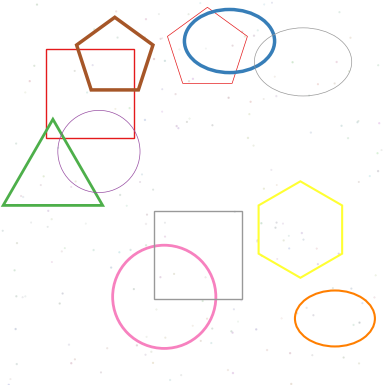[{"shape": "pentagon", "thickness": 0.5, "radius": 0.55, "center": [0.539, 0.872]}, {"shape": "square", "thickness": 1, "radius": 0.58, "center": [0.234, 0.758]}, {"shape": "oval", "thickness": 2.5, "radius": 0.59, "center": [0.596, 0.893]}, {"shape": "triangle", "thickness": 2, "radius": 0.75, "center": [0.137, 0.541]}, {"shape": "circle", "thickness": 0.5, "radius": 0.53, "center": [0.257, 0.607]}, {"shape": "oval", "thickness": 1.5, "radius": 0.52, "center": [0.87, 0.173]}, {"shape": "hexagon", "thickness": 1.5, "radius": 0.63, "center": [0.78, 0.404]}, {"shape": "pentagon", "thickness": 2.5, "radius": 0.52, "center": [0.298, 0.851]}, {"shape": "circle", "thickness": 2, "radius": 0.67, "center": [0.427, 0.229]}, {"shape": "oval", "thickness": 0.5, "radius": 0.63, "center": [0.787, 0.839]}, {"shape": "square", "thickness": 1, "radius": 0.57, "center": [0.514, 0.337]}]